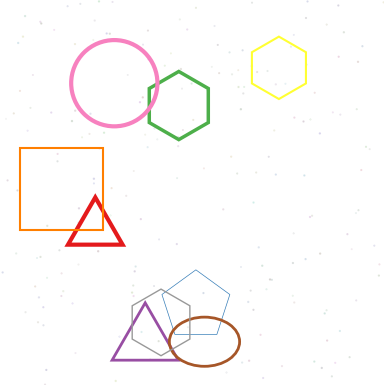[{"shape": "triangle", "thickness": 3, "radius": 0.41, "center": [0.248, 0.405]}, {"shape": "pentagon", "thickness": 0.5, "radius": 0.46, "center": [0.509, 0.206]}, {"shape": "hexagon", "thickness": 2.5, "radius": 0.44, "center": [0.464, 0.726]}, {"shape": "triangle", "thickness": 2, "radius": 0.5, "center": [0.377, 0.114]}, {"shape": "square", "thickness": 1.5, "radius": 0.53, "center": [0.16, 0.51]}, {"shape": "hexagon", "thickness": 1.5, "radius": 0.41, "center": [0.724, 0.824]}, {"shape": "oval", "thickness": 2, "radius": 0.46, "center": [0.531, 0.112]}, {"shape": "circle", "thickness": 3, "radius": 0.56, "center": [0.297, 0.784]}, {"shape": "hexagon", "thickness": 1, "radius": 0.43, "center": [0.418, 0.163]}]